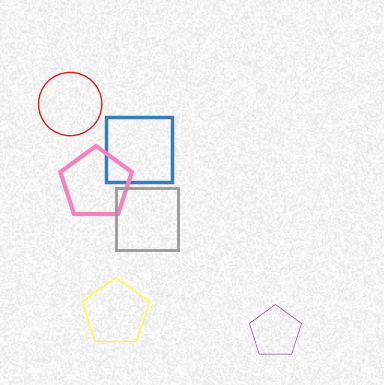[{"shape": "circle", "thickness": 1, "radius": 0.41, "center": [0.182, 0.73]}, {"shape": "square", "thickness": 2.5, "radius": 0.42, "center": [0.361, 0.612]}, {"shape": "pentagon", "thickness": 0.5, "radius": 0.36, "center": [0.715, 0.138]}, {"shape": "pentagon", "thickness": 1, "radius": 0.46, "center": [0.301, 0.187]}, {"shape": "pentagon", "thickness": 3, "radius": 0.49, "center": [0.25, 0.523]}, {"shape": "square", "thickness": 2, "radius": 0.4, "center": [0.381, 0.432]}]